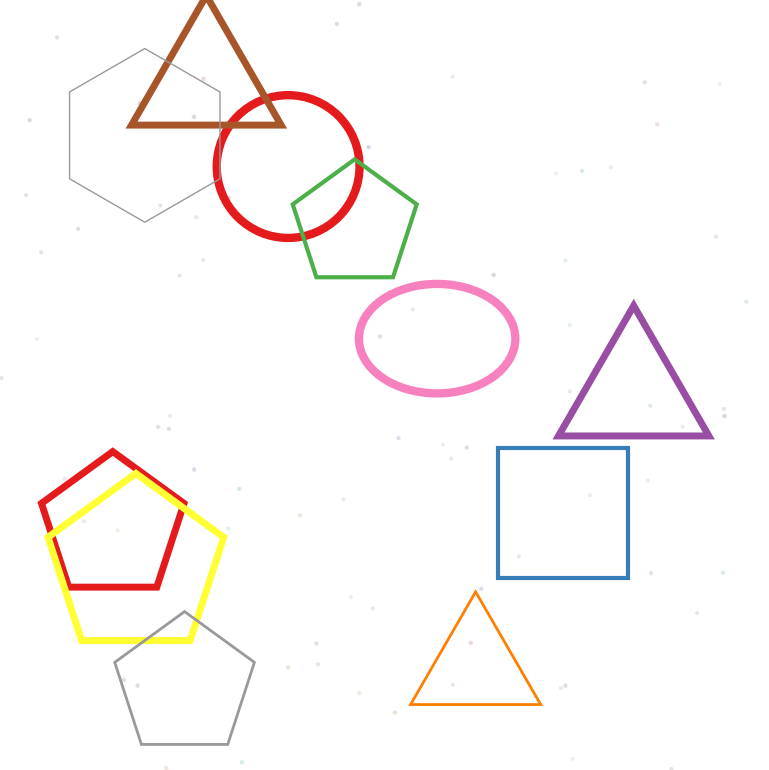[{"shape": "circle", "thickness": 3, "radius": 0.46, "center": [0.374, 0.784]}, {"shape": "pentagon", "thickness": 2.5, "radius": 0.49, "center": [0.146, 0.316]}, {"shape": "square", "thickness": 1.5, "radius": 0.42, "center": [0.731, 0.334]}, {"shape": "pentagon", "thickness": 1.5, "radius": 0.42, "center": [0.461, 0.708]}, {"shape": "triangle", "thickness": 2.5, "radius": 0.56, "center": [0.823, 0.49]}, {"shape": "triangle", "thickness": 1, "radius": 0.49, "center": [0.618, 0.134]}, {"shape": "pentagon", "thickness": 2.5, "radius": 0.6, "center": [0.176, 0.265]}, {"shape": "triangle", "thickness": 2.5, "radius": 0.56, "center": [0.268, 0.894]}, {"shape": "oval", "thickness": 3, "radius": 0.51, "center": [0.568, 0.56]}, {"shape": "hexagon", "thickness": 0.5, "radius": 0.56, "center": [0.188, 0.824]}, {"shape": "pentagon", "thickness": 1, "radius": 0.48, "center": [0.24, 0.11]}]